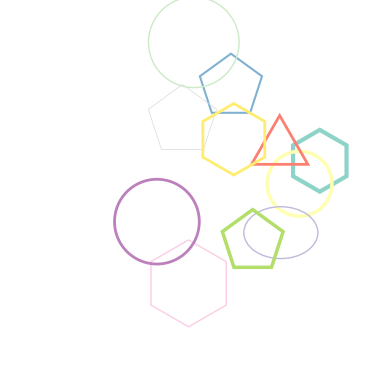[{"shape": "hexagon", "thickness": 3, "radius": 0.4, "center": [0.831, 0.582]}, {"shape": "circle", "thickness": 2.5, "radius": 0.42, "center": [0.778, 0.523]}, {"shape": "oval", "thickness": 1, "radius": 0.48, "center": [0.729, 0.396]}, {"shape": "triangle", "thickness": 2, "radius": 0.42, "center": [0.726, 0.615]}, {"shape": "pentagon", "thickness": 1.5, "radius": 0.42, "center": [0.6, 0.776]}, {"shape": "pentagon", "thickness": 2.5, "radius": 0.41, "center": [0.656, 0.373]}, {"shape": "hexagon", "thickness": 1, "radius": 0.56, "center": [0.49, 0.264]}, {"shape": "pentagon", "thickness": 0.5, "radius": 0.47, "center": [0.474, 0.687]}, {"shape": "circle", "thickness": 2, "radius": 0.55, "center": [0.408, 0.424]}, {"shape": "circle", "thickness": 1, "radius": 0.59, "center": [0.503, 0.89]}, {"shape": "hexagon", "thickness": 2, "radius": 0.46, "center": [0.607, 0.638]}]